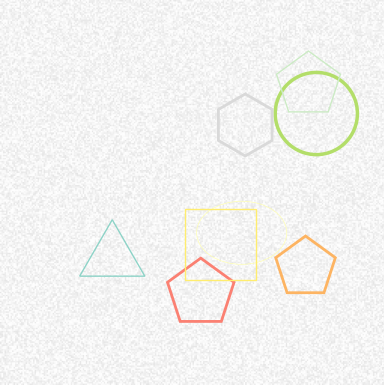[{"shape": "triangle", "thickness": 1, "radius": 0.49, "center": [0.292, 0.332]}, {"shape": "oval", "thickness": 0.5, "radius": 0.59, "center": [0.628, 0.395]}, {"shape": "pentagon", "thickness": 2, "radius": 0.45, "center": [0.521, 0.239]}, {"shape": "pentagon", "thickness": 2, "radius": 0.41, "center": [0.794, 0.306]}, {"shape": "circle", "thickness": 2.5, "radius": 0.53, "center": [0.822, 0.705]}, {"shape": "hexagon", "thickness": 2, "radius": 0.4, "center": [0.637, 0.675]}, {"shape": "pentagon", "thickness": 1, "radius": 0.44, "center": [0.801, 0.78]}, {"shape": "square", "thickness": 1, "radius": 0.46, "center": [0.573, 0.365]}]